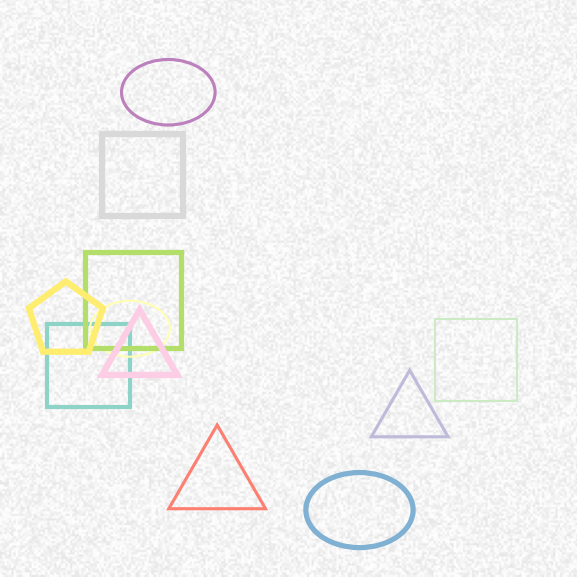[{"shape": "square", "thickness": 2, "radius": 0.36, "center": [0.153, 0.366]}, {"shape": "oval", "thickness": 1, "radius": 0.35, "center": [0.225, 0.43]}, {"shape": "triangle", "thickness": 1.5, "radius": 0.38, "center": [0.709, 0.281]}, {"shape": "triangle", "thickness": 1.5, "radius": 0.48, "center": [0.376, 0.167]}, {"shape": "oval", "thickness": 2.5, "radius": 0.46, "center": [0.622, 0.116]}, {"shape": "square", "thickness": 2.5, "radius": 0.42, "center": [0.23, 0.48]}, {"shape": "triangle", "thickness": 3, "radius": 0.38, "center": [0.242, 0.388]}, {"shape": "square", "thickness": 3, "radius": 0.35, "center": [0.247, 0.696]}, {"shape": "oval", "thickness": 1.5, "radius": 0.41, "center": [0.291, 0.839]}, {"shape": "square", "thickness": 1, "radius": 0.36, "center": [0.824, 0.376]}, {"shape": "pentagon", "thickness": 3, "radius": 0.34, "center": [0.114, 0.445]}]